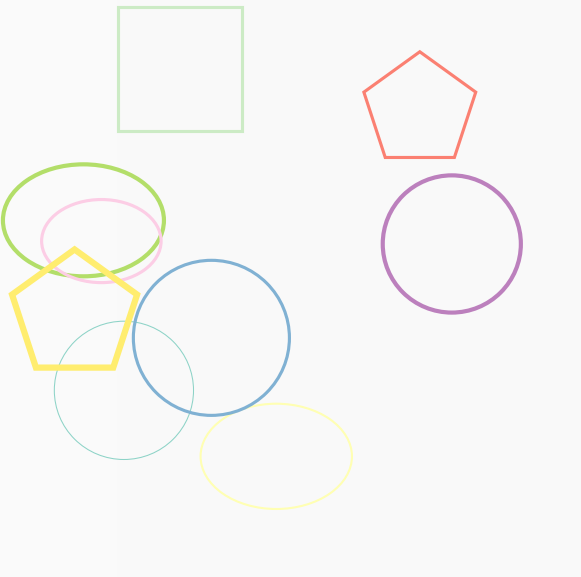[{"shape": "circle", "thickness": 0.5, "radius": 0.6, "center": [0.213, 0.323]}, {"shape": "oval", "thickness": 1, "radius": 0.65, "center": [0.475, 0.209]}, {"shape": "pentagon", "thickness": 1.5, "radius": 0.51, "center": [0.722, 0.808]}, {"shape": "circle", "thickness": 1.5, "radius": 0.67, "center": [0.364, 0.414]}, {"shape": "oval", "thickness": 2, "radius": 0.69, "center": [0.144, 0.618]}, {"shape": "oval", "thickness": 1.5, "radius": 0.51, "center": [0.174, 0.582]}, {"shape": "circle", "thickness": 2, "radius": 0.59, "center": [0.777, 0.577]}, {"shape": "square", "thickness": 1.5, "radius": 0.54, "center": [0.31, 0.88]}, {"shape": "pentagon", "thickness": 3, "radius": 0.57, "center": [0.128, 0.454]}]